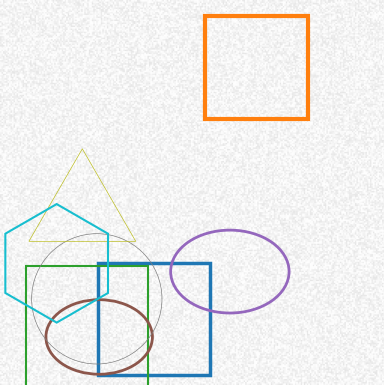[{"shape": "square", "thickness": 2.5, "radius": 0.73, "center": [0.401, 0.171]}, {"shape": "square", "thickness": 3, "radius": 0.67, "center": [0.667, 0.824]}, {"shape": "square", "thickness": 1.5, "radius": 0.79, "center": [0.227, 0.151]}, {"shape": "oval", "thickness": 2, "radius": 0.77, "center": [0.597, 0.295]}, {"shape": "oval", "thickness": 2, "radius": 0.69, "center": [0.258, 0.125]}, {"shape": "circle", "thickness": 0.5, "radius": 0.85, "center": [0.251, 0.224]}, {"shape": "triangle", "thickness": 0.5, "radius": 0.8, "center": [0.214, 0.453]}, {"shape": "hexagon", "thickness": 1.5, "radius": 0.77, "center": [0.147, 0.316]}]